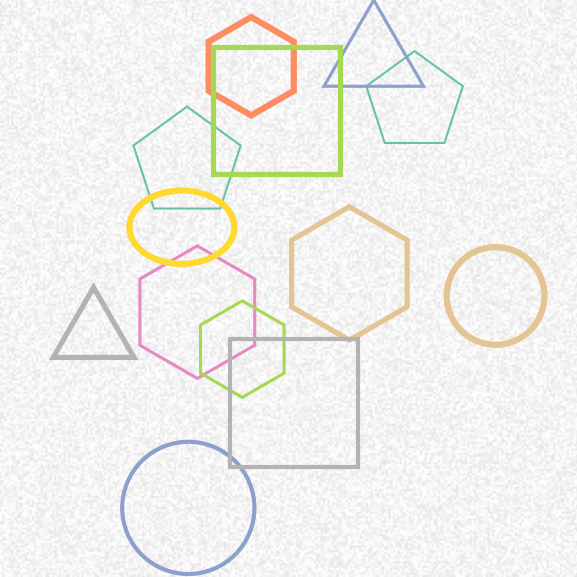[{"shape": "pentagon", "thickness": 1, "radius": 0.49, "center": [0.324, 0.717]}, {"shape": "pentagon", "thickness": 1, "radius": 0.44, "center": [0.718, 0.823]}, {"shape": "hexagon", "thickness": 3, "radius": 0.43, "center": [0.435, 0.884]}, {"shape": "circle", "thickness": 2, "radius": 0.57, "center": [0.326, 0.12]}, {"shape": "triangle", "thickness": 1.5, "radius": 0.5, "center": [0.647, 0.9]}, {"shape": "hexagon", "thickness": 1.5, "radius": 0.57, "center": [0.342, 0.459]}, {"shape": "square", "thickness": 2.5, "radius": 0.55, "center": [0.479, 0.807]}, {"shape": "hexagon", "thickness": 1.5, "radius": 0.42, "center": [0.42, 0.395]}, {"shape": "oval", "thickness": 3, "radius": 0.45, "center": [0.315, 0.606]}, {"shape": "circle", "thickness": 3, "radius": 0.42, "center": [0.858, 0.487]}, {"shape": "hexagon", "thickness": 2.5, "radius": 0.58, "center": [0.605, 0.526]}, {"shape": "triangle", "thickness": 2.5, "radius": 0.4, "center": [0.162, 0.421]}, {"shape": "square", "thickness": 2, "radius": 0.55, "center": [0.51, 0.301]}]